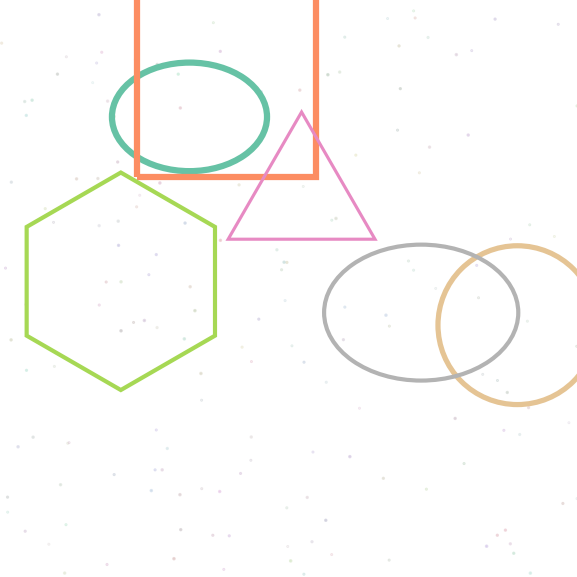[{"shape": "oval", "thickness": 3, "radius": 0.67, "center": [0.328, 0.797]}, {"shape": "square", "thickness": 3, "radius": 0.78, "center": [0.392, 0.849]}, {"shape": "triangle", "thickness": 1.5, "radius": 0.73, "center": [0.522, 0.658]}, {"shape": "hexagon", "thickness": 2, "radius": 0.94, "center": [0.209, 0.512]}, {"shape": "circle", "thickness": 2.5, "radius": 0.69, "center": [0.896, 0.436]}, {"shape": "oval", "thickness": 2, "radius": 0.84, "center": [0.729, 0.458]}]